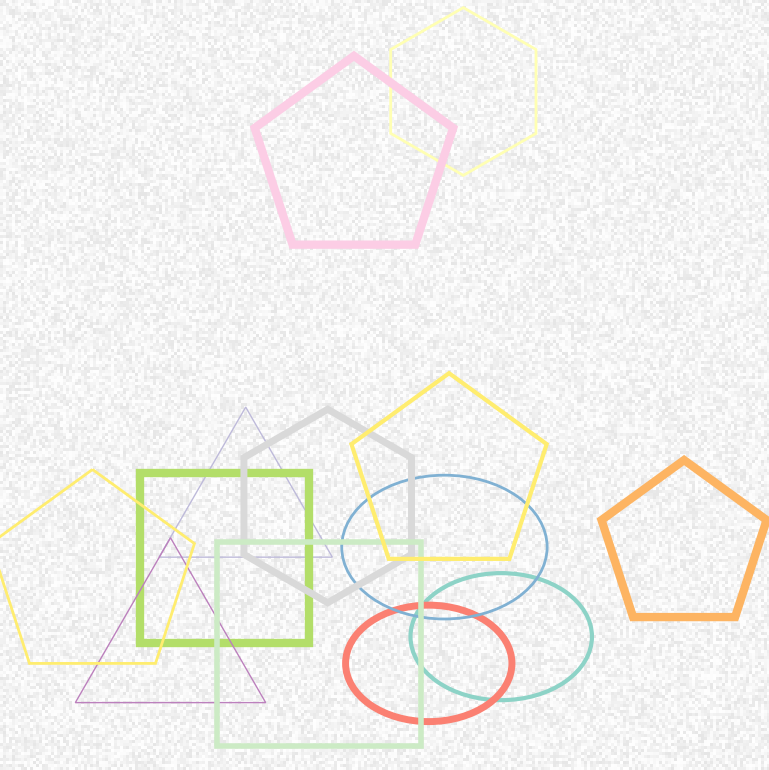[{"shape": "oval", "thickness": 1.5, "radius": 0.59, "center": [0.651, 0.173]}, {"shape": "hexagon", "thickness": 1, "radius": 0.54, "center": [0.602, 0.881]}, {"shape": "triangle", "thickness": 0.5, "radius": 0.65, "center": [0.319, 0.341]}, {"shape": "oval", "thickness": 2.5, "radius": 0.54, "center": [0.557, 0.138]}, {"shape": "oval", "thickness": 1, "radius": 0.67, "center": [0.577, 0.289]}, {"shape": "pentagon", "thickness": 3, "radius": 0.56, "center": [0.888, 0.29]}, {"shape": "square", "thickness": 3, "radius": 0.55, "center": [0.292, 0.275]}, {"shape": "pentagon", "thickness": 3, "radius": 0.68, "center": [0.46, 0.792]}, {"shape": "hexagon", "thickness": 2.5, "radius": 0.63, "center": [0.426, 0.343]}, {"shape": "triangle", "thickness": 0.5, "radius": 0.71, "center": [0.221, 0.159]}, {"shape": "square", "thickness": 2, "radius": 0.66, "center": [0.414, 0.163]}, {"shape": "pentagon", "thickness": 1.5, "radius": 0.67, "center": [0.583, 0.382]}, {"shape": "pentagon", "thickness": 1, "radius": 0.7, "center": [0.12, 0.251]}]